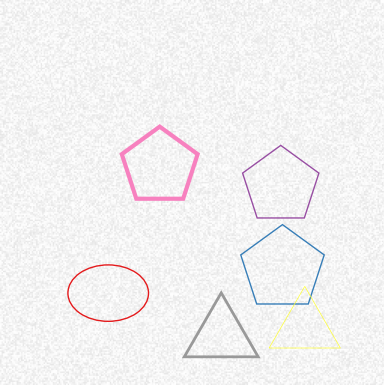[{"shape": "oval", "thickness": 1, "radius": 0.52, "center": [0.281, 0.239]}, {"shape": "pentagon", "thickness": 1, "radius": 0.57, "center": [0.734, 0.303]}, {"shape": "pentagon", "thickness": 1, "radius": 0.52, "center": [0.729, 0.518]}, {"shape": "triangle", "thickness": 0.5, "radius": 0.53, "center": [0.792, 0.149]}, {"shape": "pentagon", "thickness": 3, "radius": 0.52, "center": [0.415, 0.568]}, {"shape": "triangle", "thickness": 2, "radius": 0.55, "center": [0.575, 0.129]}]